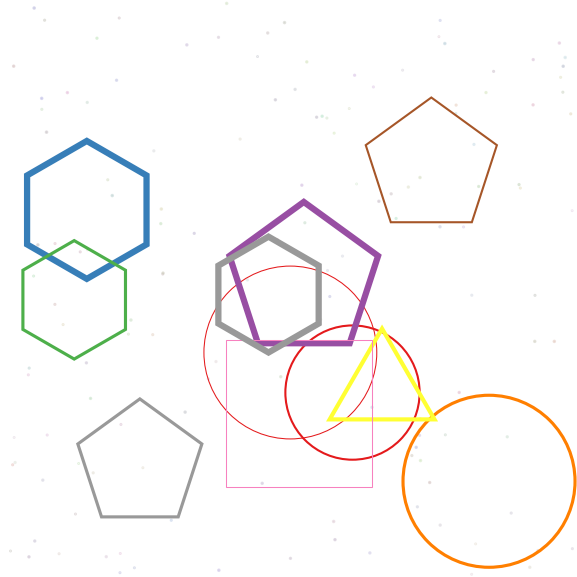[{"shape": "circle", "thickness": 1, "radius": 0.58, "center": [0.61, 0.319]}, {"shape": "circle", "thickness": 0.5, "radius": 0.75, "center": [0.503, 0.389]}, {"shape": "hexagon", "thickness": 3, "radius": 0.6, "center": [0.15, 0.636]}, {"shape": "hexagon", "thickness": 1.5, "radius": 0.51, "center": [0.128, 0.48]}, {"shape": "pentagon", "thickness": 3, "radius": 0.68, "center": [0.526, 0.514]}, {"shape": "circle", "thickness": 1.5, "radius": 0.74, "center": [0.847, 0.166]}, {"shape": "triangle", "thickness": 2, "radius": 0.52, "center": [0.662, 0.325]}, {"shape": "pentagon", "thickness": 1, "radius": 0.6, "center": [0.747, 0.711]}, {"shape": "square", "thickness": 0.5, "radius": 0.64, "center": [0.518, 0.283]}, {"shape": "pentagon", "thickness": 1.5, "radius": 0.56, "center": [0.242, 0.195]}, {"shape": "hexagon", "thickness": 3, "radius": 0.5, "center": [0.465, 0.489]}]